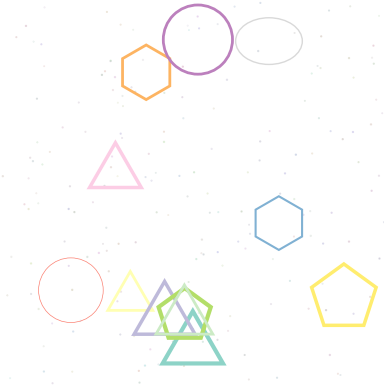[{"shape": "triangle", "thickness": 3, "radius": 0.45, "center": [0.501, 0.101]}, {"shape": "triangle", "thickness": 2, "radius": 0.34, "center": [0.338, 0.228]}, {"shape": "triangle", "thickness": 2.5, "radius": 0.46, "center": [0.428, 0.178]}, {"shape": "circle", "thickness": 0.5, "radius": 0.42, "center": [0.184, 0.246]}, {"shape": "hexagon", "thickness": 1.5, "radius": 0.35, "center": [0.724, 0.421]}, {"shape": "hexagon", "thickness": 2, "radius": 0.35, "center": [0.38, 0.812]}, {"shape": "pentagon", "thickness": 3, "radius": 0.36, "center": [0.48, 0.18]}, {"shape": "triangle", "thickness": 2.5, "radius": 0.39, "center": [0.3, 0.552]}, {"shape": "oval", "thickness": 1, "radius": 0.43, "center": [0.699, 0.893]}, {"shape": "circle", "thickness": 2, "radius": 0.45, "center": [0.514, 0.897]}, {"shape": "triangle", "thickness": 2, "radius": 0.43, "center": [0.479, 0.175]}, {"shape": "pentagon", "thickness": 2.5, "radius": 0.44, "center": [0.893, 0.226]}]